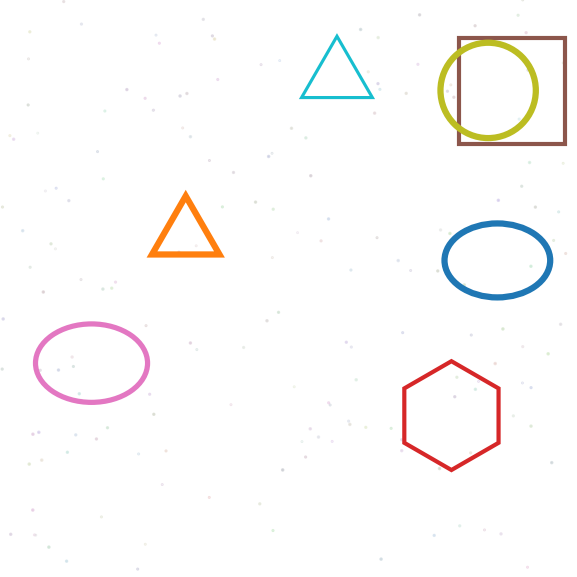[{"shape": "oval", "thickness": 3, "radius": 0.46, "center": [0.861, 0.548]}, {"shape": "triangle", "thickness": 3, "radius": 0.34, "center": [0.322, 0.592]}, {"shape": "hexagon", "thickness": 2, "radius": 0.47, "center": [0.782, 0.279]}, {"shape": "square", "thickness": 2, "radius": 0.46, "center": [0.886, 0.842]}, {"shape": "oval", "thickness": 2.5, "radius": 0.49, "center": [0.158, 0.37]}, {"shape": "circle", "thickness": 3, "radius": 0.41, "center": [0.845, 0.843]}, {"shape": "triangle", "thickness": 1.5, "radius": 0.35, "center": [0.583, 0.866]}]